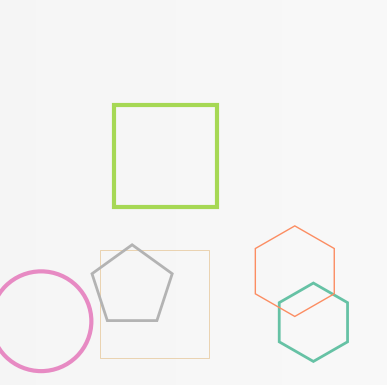[{"shape": "hexagon", "thickness": 2, "radius": 0.51, "center": [0.809, 0.163]}, {"shape": "hexagon", "thickness": 1, "radius": 0.59, "center": [0.761, 0.296]}, {"shape": "circle", "thickness": 3, "radius": 0.65, "center": [0.106, 0.166]}, {"shape": "square", "thickness": 3, "radius": 0.66, "center": [0.427, 0.595]}, {"shape": "square", "thickness": 0.5, "radius": 0.7, "center": [0.399, 0.211]}, {"shape": "pentagon", "thickness": 2, "radius": 0.54, "center": [0.341, 0.255]}]